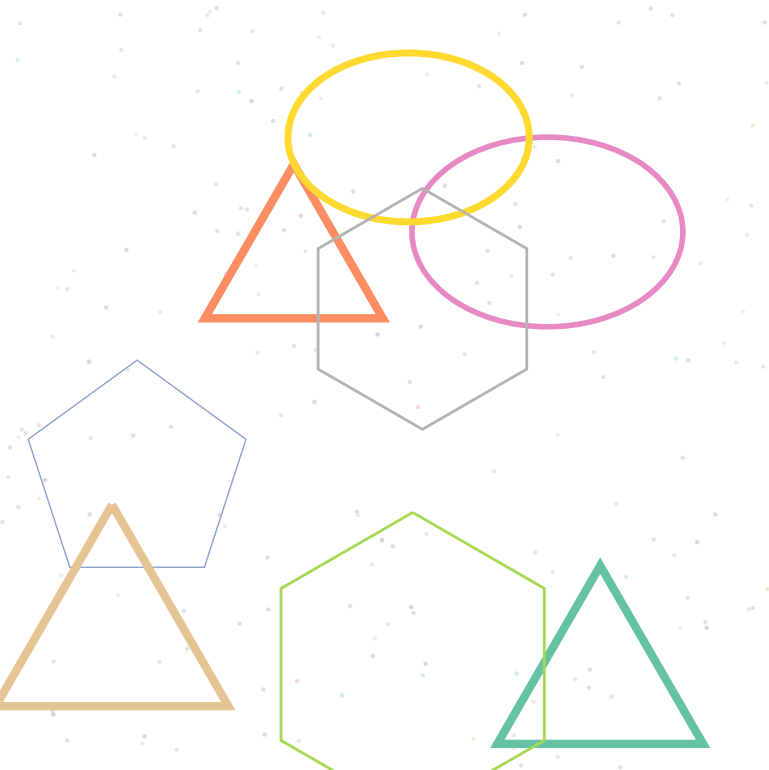[{"shape": "triangle", "thickness": 3, "radius": 0.77, "center": [0.779, 0.111]}, {"shape": "triangle", "thickness": 3, "radius": 0.67, "center": [0.382, 0.653]}, {"shape": "pentagon", "thickness": 0.5, "radius": 0.74, "center": [0.178, 0.384]}, {"shape": "oval", "thickness": 2, "radius": 0.88, "center": [0.711, 0.699]}, {"shape": "hexagon", "thickness": 1, "radius": 0.99, "center": [0.536, 0.137]}, {"shape": "oval", "thickness": 2.5, "radius": 0.78, "center": [0.531, 0.822]}, {"shape": "triangle", "thickness": 3, "radius": 0.87, "center": [0.146, 0.17]}, {"shape": "hexagon", "thickness": 1, "radius": 0.78, "center": [0.549, 0.599]}]